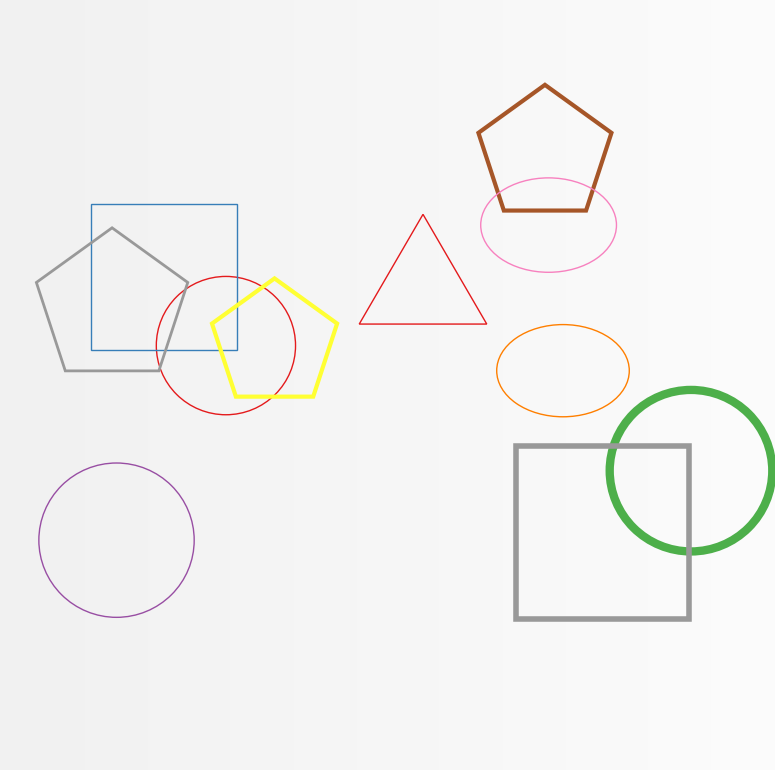[{"shape": "triangle", "thickness": 0.5, "radius": 0.48, "center": [0.546, 0.627]}, {"shape": "circle", "thickness": 0.5, "radius": 0.45, "center": [0.292, 0.551]}, {"shape": "square", "thickness": 0.5, "radius": 0.47, "center": [0.211, 0.64]}, {"shape": "circle", "thickness": 3, "radius": 0.52, "center": [0.892, 0.389]}, {"shape": "circle", "thickness": 0.5, "radius": 0.5, "center": [0.15, 0.298]}, {"shape": "oval", "thickness": 0.5, "radius": 0.43, "center": [0.726, 0.519]}, {"shape": "pentagon", "thickness": 1.5, "radius": 0.42, "center": [0.354, 0.554]}, {"shape": "pentagon", "thickness": 1.5, "radius": 0.45, "center": [0.703, 0.8]}, {"shape": "oval", "thickness": 0.5, "radius": 0.44, "center": [0.708, 0.708]}, {"shape": "square", "thickness": 2, "radius": 0.56, "center": [0.777, 0.308]}, {"shape": "pentagon", "thickness": 1, "radius": 0.51, "center": [0.145, 0.601]}]